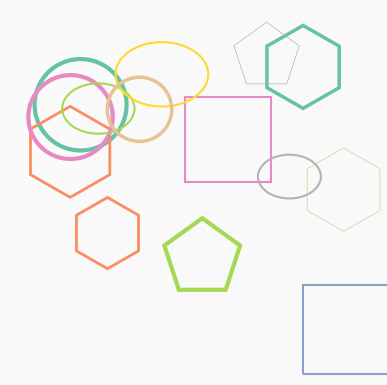[{"shape": "circle", "thickness": 3, "radius": 0.59, "center": [0.208, 0.728]}, {"shape": "hexagon", "thickness": 2.5, "radius": 0.54, "center": [0.782, 0.826]}, {"shape": "hexagon", "thickness": 2, "radius": 0.46, "center": [0.277, 0.395]}, {"shape": "hexagon", "thickness": 2, "radius": 0.59, "center": [0.181, 0.606]}, {"shape": "square", "thickness": 1.5, "radius": 0.58, "center": [0.898, 0.144]}, {"shape": "square", "thickness": 1.5, "radius": 0.55, "center": [0.588, 0.637]}, {"shape": "circle", "thickness": 3, "radius": 0.54, "center": [0.182, 0.696]}, {"shape": "pentagon", "thickness": 3, "radius": 0.51, "center": [0.522, 0.33]}, {"shape": "oval", "thickness": 1.5, "radius": 0.47, "center": [0.254, 0.718]}, {"shape": "oval", "thickness": 1.5, "radius": 0.6, "center": [0.418, 0.807]}, {"shape": "hexagon", "thickness": 0.5, "radius": 0.54, "center": [0.887, 0.507]}, {"shape": "circle", "thickness": 2.5, "radius": 0.42, "center": [0.36, 0.716]}, {"shape": "pentagon", "thickness": 0.5, "radius": 0.44, "center": [0.688, 0.854]}, {"shape": "oval", "thickness": 1.5, "radius": 0.41, "center": [0.747, 0.541]}]